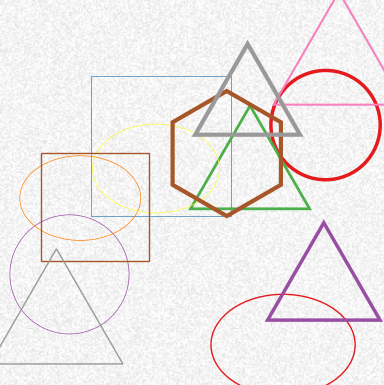[{"shape": "circle", "thickness": 2.5, "radius": 0.71, "center": [0.846, 0.675]}, {"shape": "oval", "thickness": 1, "radius": 0.94, "center": [0.735, 0.104]}, {"shape": "square", "thickness": 0.5, "radius": 0.91, "center": [0.417, 0.621]}, {"shape": "triangle", "thickness": 2, "radius": 0.89, "center": [0.65, 0.547]}, {"shape": "circle", "thickness": 0.5, "radius": 0.77, "center": [0.18, 0.287]}, {"shape": "triangle", "thickness": 2.5, "radius": 0.84, "center": [0.841, 0.253]}, {"shape": "oval", "thickness": 0.5, "radius": 0.79, "center": [0.208, 0.485]}, {"shape": "oval", "thickness": 0.5, "radius": 0.82, "center": [0.405, 0.562]}, {"shape": "square", "thickness": 1, "radius": 0.7, "center": [0.246, 0.463]}, {"shape": "hexagon", "thickness": 3, "radius": 0.81, "center": [0.589, 0.601]}, {"shape": "triangle", "thickness": 1.5, "radius": 0.98, "center": [0.88, 0.826]}, {"shape": "triangle", "thickness": 1, "radius": 1.0, "center": [0.147, 0.154]}, {"shape": "triangle", "thickness": 3, "radius": 0.79, "center": [0.643, 0.729]}]